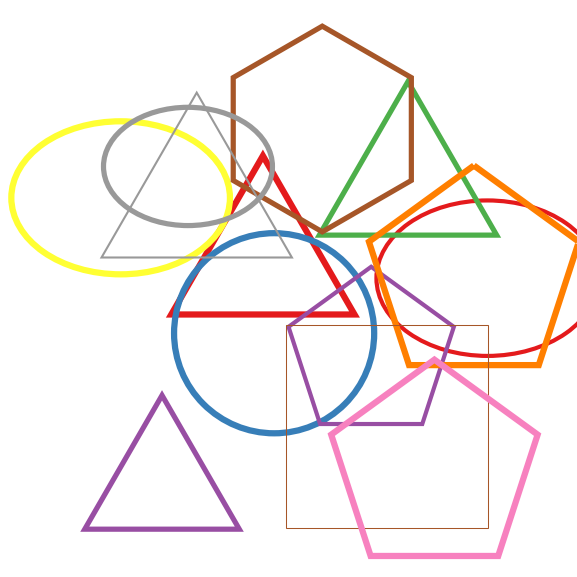[{"shape": "oval", "thickness": 2, "radius": 0.96, "center": [0.844, 0.517]}, {"shape": "triangle", "thickness": 3, "radius": 0.92, "center": [0.455, 0.546]}, {"shape": "circle", "thickness": 3, "radius": 0.87, "center": [0.475, 0.422]}, {"shape": "triangle", "thickness": 2.5, "radius": 0.89, "center": [0.706, 0.681]}, {"shape": "triangle", "thickness": 2.5, "radius": 0.77, "center": [0.281, 0.16]}, {"shape": "pentagon", "thickness": 2, "radius": 0.75, "center": [0.643, 0.387]}, {"shape": "pentagon", "thickness": 3, "radius": 0.96, "center": [0.821, 0.521]}, {"shape": "oval", "thickness": 3, "radius": 0.95, "center": [0.209, 0.657]}, {"shape": "hexagon", "thickness": 2.5, "radius": 0.89, "center": [0.558, 0.776]}, {"shape": "square", "thickness": 0.5, "radius": 0.88, "center": [0.67, 0.26]}, {"shape": "pentagon", "thickness": 3, "radius": 0.94, "center": [0.752, 0.188]}, {"shape": "oval", "thickness": 2.5, "radius": 0.73, "center": [0.325, 0.711]}, {"shape": "triangle", "thickness": 1, "radius": 0.95, "center": [0.341, 0.648]}]